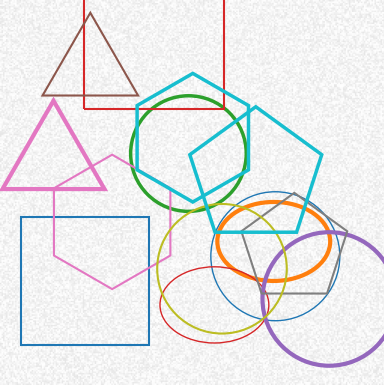[{"shape": "circle", "thickness": 1, "radius": 0.84, "center": [0.715, 0.334]}, {"shape": "square", "thickness": 1.5, "radius": 0.83, "center": [0.221, 0.27]}, {"shape": "oval", "thickness": 3, "radius": 0.73, "center": [0.711, 0.373]}, {"shape": "circle", "thickness": 2.5, "radius": 0.75, "center": [0.489, 0.601]}, {"shape": "square", "thickness": 1.5, "radius": 0.91, "center": [0.399, 0.899]}, {"shape": "oval", "thickness": 1, "radius": 0.71, "center": [0.557, 0.208]}, {"shape": "circle", "thickness": 3, "radius": 0.87, "center": [0.855, 0.223]}, {"shape": "triangle", "thickness": 1.5, "radius": 0.72, "center": [0.235, 0.824]}, {"shape": "hexagon", "thickness": 1.5, "radius": 0.87, "center": [0.291, 0.424]}, {"shape": "triangle", "thickness": 3, "radius": 0.76, "center": [0.139, 0.585]}, {"shape": "pentagon", "thickness": 1.5, "radius": 0.72, "center": [0.764, 0.355]}, {"shape": "circle", "thickness": 1.5, "radius": 0.84, "center": [0.577, 0.302]}, {"shape": "hexagon", "thickness": 2.5, "radius": 0.84, "center": [0.501, 0.642]}, {"shape": "pentagon", "thickness": 2.5, "radius": 0.9, "center": [0.664, 0.543]}]